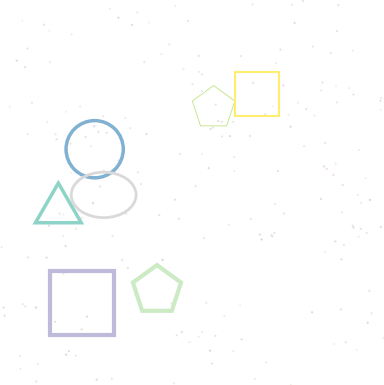[{"shape": "triangle", "thickness": 2.5, "radius": 0.34, "center": [0.152, 0.456]}, {"shape": "square", "thickness": 3, "radius": 0.42, "center": [0.212, 0.214]}, {"shape": "circle", "thickness": 2.5, "radius": 0.37, "center": [0.246, 0.612]}, {"shape": "pentagon", "thickness": 0.5, "radius": 0.29, "center": [0.555, 0.72]}, {"shape": "oval", "thickness": 2, "radius": 0.42, "center": [0.269, 0.494]}, {"shape": "pentagon", "thickness": 3, "radius": 0.33, "center": [0.408, 0.246]}, {"shape": "square", "thickness": 1.5, "radius": 0.29, "center": [0.666, 0.755]}]